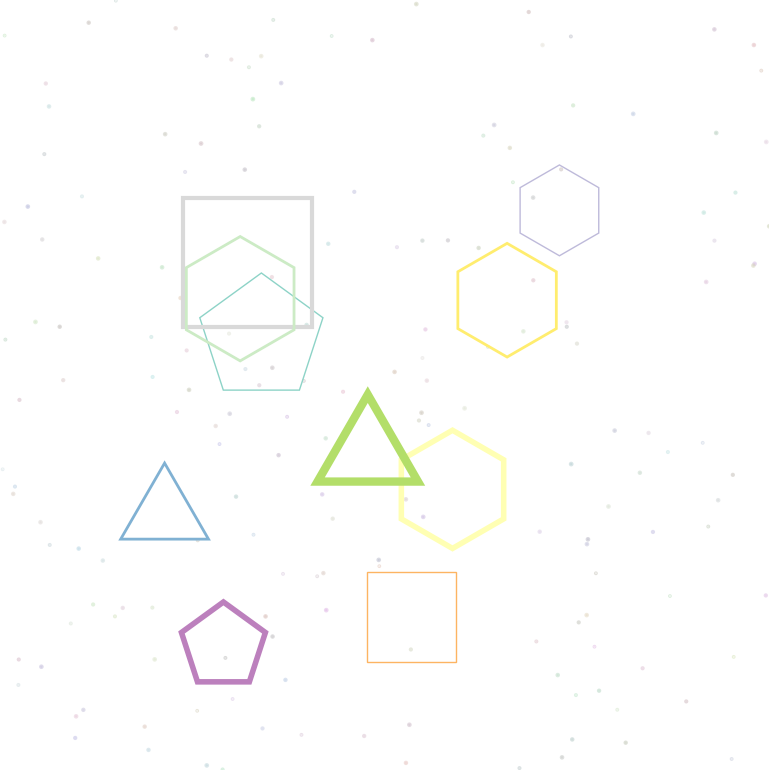[{"shape": "pentagon", "thickness": 0.5, "radius": 0.42, "center": [0.339, 0.561]}, {"shape": "hexagon", "thickness": 2, "radius": 0.38, "center": [0.588, 0.364]}, {"shape": "hexagon", "thickness": 0.5, "radius": 0.29, "center": [0.727, 0.727]}, {"shape": "triangle", "thickness": 1, "radius": 0.33, "center": [0.214, 0.333]}, {"shape": "square", "thickness": 0.5, "radius": 0.29, "center": [0.534, 0.199]}, {"shape": "triangle", "thickness": 3, "radius": 0.38, "center": [0.478, 0.412]}, {"shape": "square", "thickness": 1.5, "radius": 0.42, "center": [0.322, 0.659]}, {"shape": "pentagon", "thickness": 2, "radius": 0.29, "center": [0.29, 0.161]}, {"shape": "hexagon", "thickness": 1, "radius": 0.4, "center": [0.312, 0.612]}, {"shape": "hexagon", "thickness": 1, "radius": 0.37, "center": [0.659, 0.61]}]